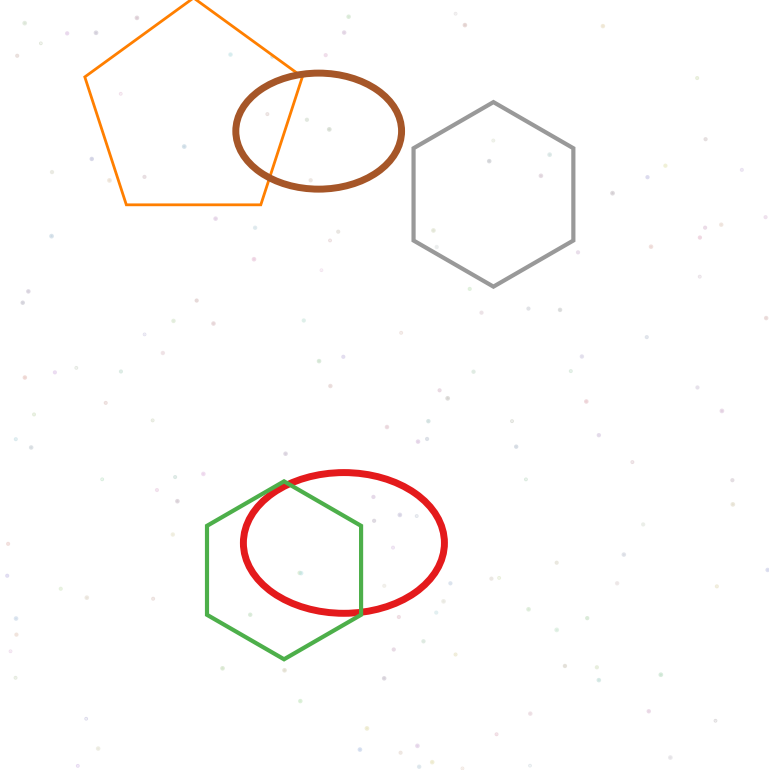[{"shape": "oval", "thickness": 2.5, "radius": 0.65, "center": [0.447, 0.295]}, {"shape": "hexagon", "thickness": 1.5, "radius": 0.58, "center": [0.369, 0.259]}, {"shape": "pentagon", "thickness": 1, "radius": 0.74, "center": [0.251, 0.854]}, {"shape": "oval", "thickness": 2.5, "radius": 0.54, "center": [0.414, 0.83]}, {"shape": "hexagon", "thickness": 1.5, "radius": 0.6, "center": [0.641, 0.748]}]